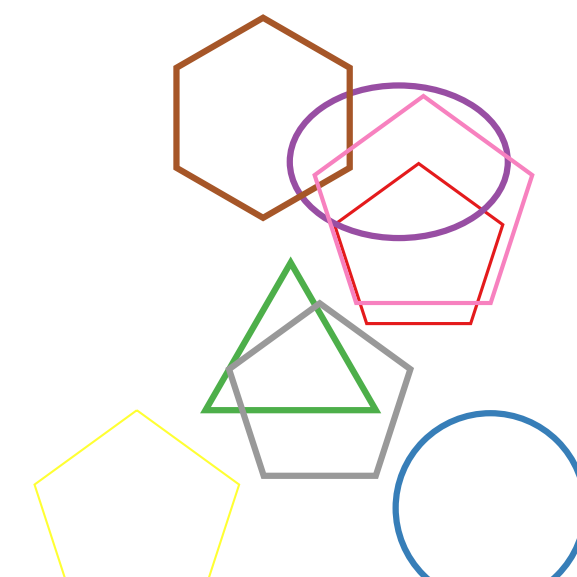[{"shape": "pentagon", "thickness": 1.5, "radius": 0.77, "center": [0.725, 0.563]}, {"shape": "circle", "thickness": 3, "radius": 0.82, "center": [0.849, 0.12]}, {"shape": "triangle", "thickness": 3, "radius": 0.85, "center": [0.503, 0.374]}, {"shape": "oval", "thickness": 3, "radius": 0.94, "center": [0.691, 0.719]}, {"shape": "pentagon", "thickness": 1, "radius": 0.93, "center": [0.237, 0.102]}, {"shape": "hexagon", "thickness": 3, "radius": 0.87, "center": [0.456, 0.795]}, {"shape": "pentagon", "thickness": 2, "radius": 0.99, "center": [0.733, 0.635]}, {"shape": "pentagon", "thickness": 3, "radius": 0.83, "center": [0.554, 0.309]}]